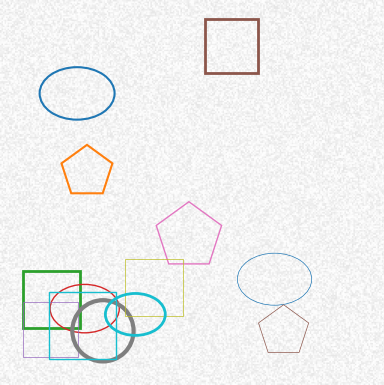[{"shape": "oval", "thickness": 0.5, "radius": 0.48, "center": [0.713, 0.275]}, {"shape": "oval", "thickness": 1.5, "radius": 0.49, "center": [0.2, 0.757]}, {"shape": "pentagon", "thickness": 1.5, "radius": 0.35, "center": [0.226, 0.554]}, {"shape": "square", "thickness": 2, "radius": 0.37, "center": [0.135, 0.223]}, {"shape": "oval", "thickness": 1, "radius": 0.45, "center": [0.22, 0.198]}, {"shape": "square", "thickness": 0.5, "radius": 0.36, "center": [0.131, 0.145]}, {"shape": "square", "thickness": 2, "radius": 0.35, "center": [0.601, 0.88]}, {"shape": "pentagon", "thickness": 0.5, "radius": 0.34, "center": [0.737, 0.14]}, {"shape": "pentagon", "thickness": 1, "radius": 0.45, "center": [0.491, 0.387]}, {"shape": "circle", "thickness": 3, "radius": 0.4, "center": [0.267, 0.141]}, {"shape": "square", "thickness": 0.5, "radius": 0.37, "center": [0.4, 0.254]}, {"shape": "square", "thickness": 1, "radius": 0.44, "center": [0.214, 0.155]}, {"shape": "oval", "thickness": 2, "radius": 0.39, "center": [0.352, 0.183]}]